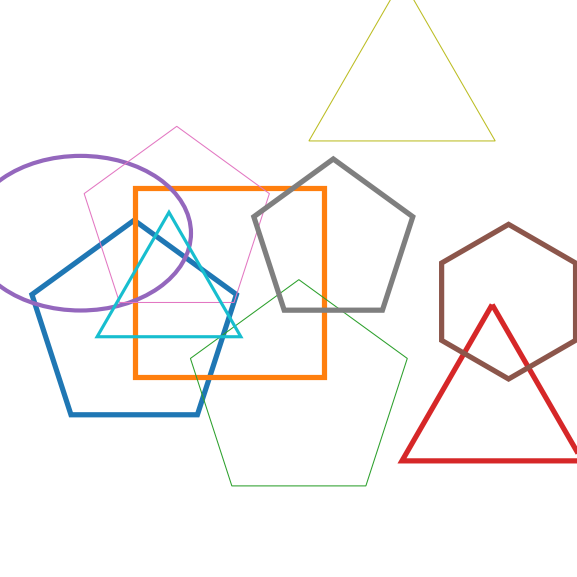[{"shape": "pentagon", "thickness": 2.5, "radius": 0.93, "center": [0.232, 0.432]}, {"shape": "square", "thickness": 2.5, "radius": 0.82, "center": [0.397, 0.51]}, {"shape": "pentagon", "thickness": 0.5, "radius": 0.99, "center": [0.517, 0.317]}, {"shape": "triangle", "thickness": 2.5, "radius": 0.9, "center": [0.852, 0.291]}, {"shape": "oval", "thickness": 2, "radius": 0.96, "center": [0.139, 0.595]}, {"shape": "hexagon", "thickness": 2.5, "radius": 0.67, "center": [0.881, 0.477]}, {"shape": "pentagon", "thickness": 0.5, "radius": 0.84, "center": [0.306, 0.612]}, {"shape": "pentagon", "thickness": 2.5, "radius": 0.72, "center": [0.577, 0.579]}, {"shape": "triangle", "thickness": 0.5, "radius": 0.93, "center": [0.696, 0.848]}, {"shape": "triangle", "thickness": 1.5, "radius": 0.72, "center": [0.293, 0.488]}]